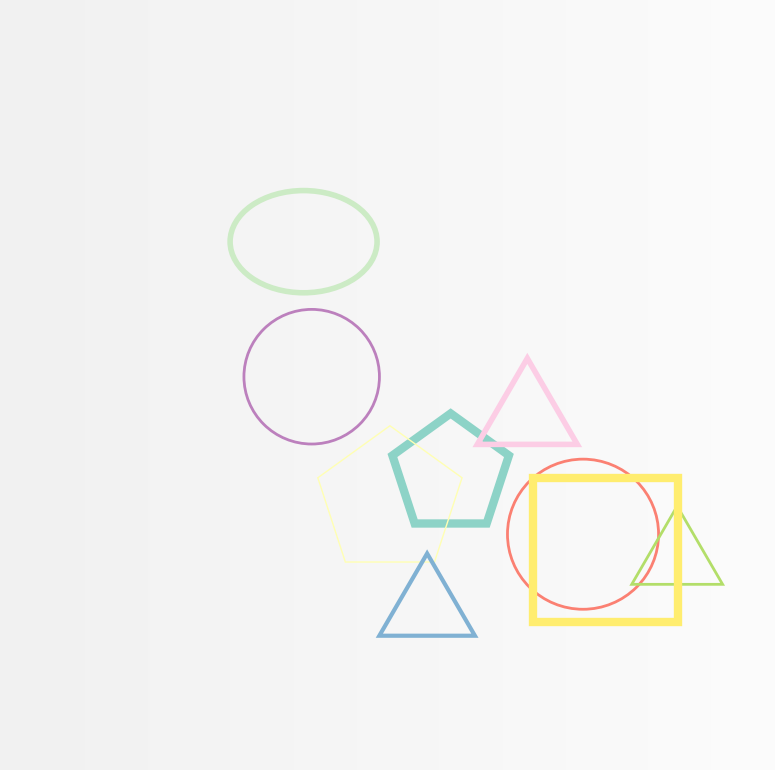[{"shape": "pentagon", "thickness": 3, "radius": 0.4, "center": [0.581, 0.384]}, {"shape": "pentagon", "thickness": 0.5, "radius": 0.49, "center": [0.503, 0.349]}, {"shape": "circle", "thickness": 1, "radius": 0.49, "center": [0.752, 0.306]}, {"shape": "triangle", "thickness": 1.5, "radius": 0.36, "center": [0.551, 0.21]}, {"shape": "triangle", "thickness": 1, "radius": 0.34, "center": [0.874, 0.275]}, {"shape": "triangle", "thickness": 2, "radius": 0.37, "center": [0.68, 0.46]}, {"shape": "circle", "thickness": 1, "radius": 0.44, "center": [0.402, 0.511]}, {"shape": "oval", "thickness": 2, "radius": 0.47, "center": [0.392, 0.686]}, {"shape": "square", "thickness": 3, "radius": 0.47, "center": [0.782, 0.286]}]